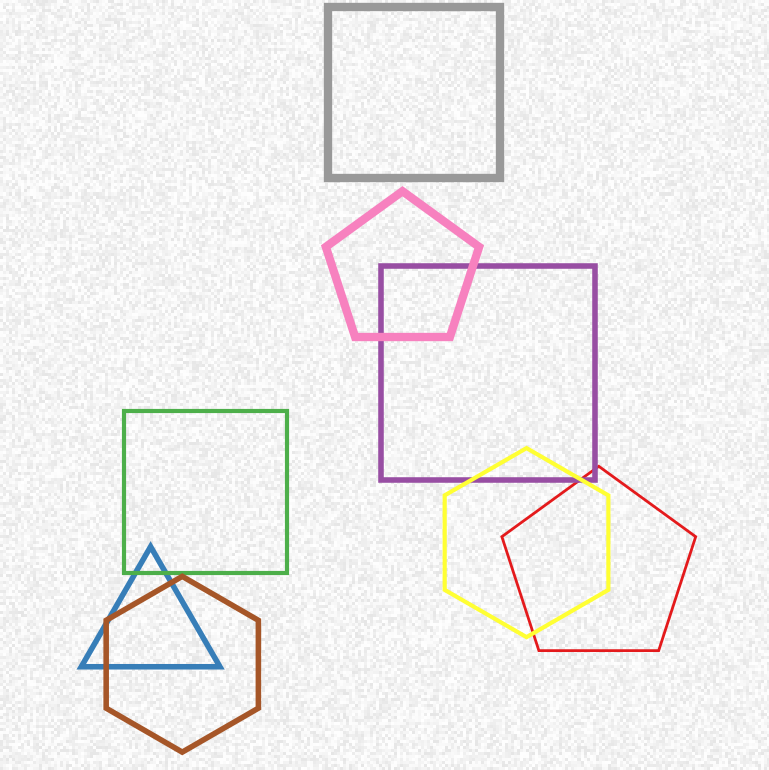[{"shape": "pentagon", "thickness": 1, "radius": 0.66, "center": [0.778, 0.262]}, {"shape": "triangle", "thickness": 2, "radius": 0.52, "center": [0.196, 0.186]}, {"shape": "square", "thickness": 1.5, "radius": 0.53, "center": [0.267, 0.361]}, {"shape": "square", "thickness": 2, "radius": 0.7, "center": [0.634, 0.515]}, {"shape": "hexagon", "thickness": 1.5, "radius": 0.61, "center": [0.684, 0.295]}, {"shape": "hexagon", "thickness": 2, "radius": 0.57, "center": [0.237, 0.137]}, {"shape": "pentagon", "thickness": 3, "radius": 0.52, "center": [0.523, 0.647]}, {"shape": "square", "thickness": 3, "radius": 0.56, "center": [0.538, 0.88]}]